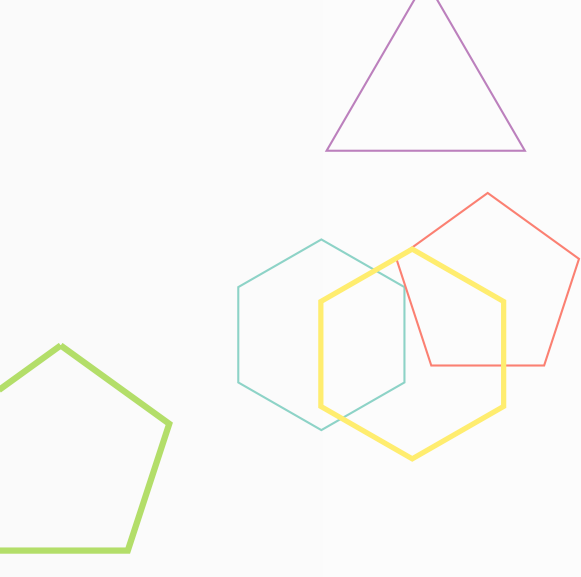[{"shape": "hexagon", "thickness": 1, "radius": 0.83, "center": [0.553, 0.419]}, {"shape": "pentagon", "thickness": 1, "radius": 0.83, "center": [0.839, 0.5]}, {"shape": "pentagon", "thickness": 3, "radius": 0.98, "center": [0.104, 0.205]}, {"shape": "triangle", "thickness": 1, "radius": 0.98, "center": [0.732, 0.837]}, {"shape": "hexagon", "thickness": 2.5, "radius": 0.91, "center": [0.709, 0.386]}]